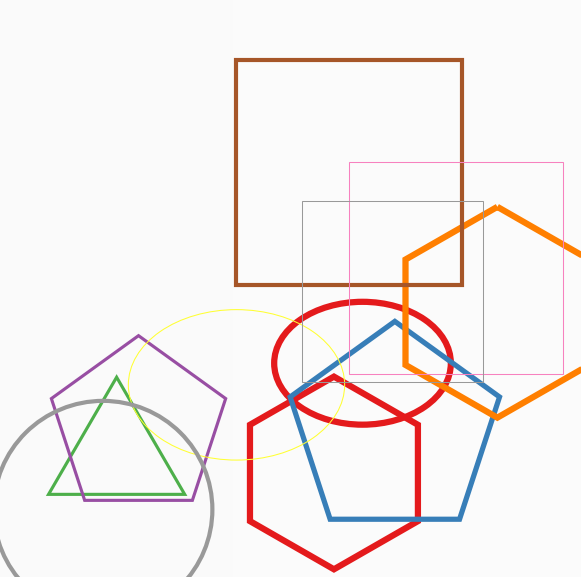[{"shape": "hexagon", "thickness": 3, "radius": 0.83, "center": [0.575, 0.18]}, {"shape": "oval", "thickness": 3, "radius": 0.76, "center": [0.624, 0.37]}, {"shape": "pentagon", "thickness": 2.5, "radius": 0.95, "center": [0.679, 0.253]}, {"shape": "triangle", "thickness": 1.5, "radius": 0.68, "center": [0.201, 0.211]}, {"shape": "pentagon", "thickness": 1.5, "radius": 0.79, "center": [0.238, 0.26]}, {"shape": "hexagon", "thickness": 3, "radius": 0.91, "center": [0.856, 0.458]}, {"shape": "oval", "thickness": 0.5, "radius": 0.93, "center": [0.407, 0.333]}, {"shape": "square", "thickness": 2, "radius": 0.97, "center": [0.601, 0.7]}, {"shape": "square", "thickness": 0.5, "radius": 0.92, "center": [0.784, 0.535]}, {"shape": "circle", "thickness": 2, "radius": 0.94, "center": [0.177, 0.117]}, {"shape": "square", "thickness": 0.5, "radius": 0.78, "center": [0.675, 0.494]}]